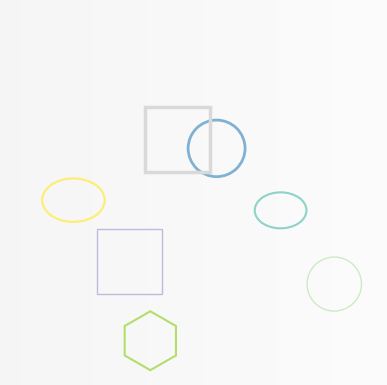[{"shape": "oval", "thickness": 1.5, "radius": 0.33, "center": [0.724, 0.454]}, {"shape": "square", "thickness": 1, "radius": 0.42, "center": [0.335, 0.321]}, {"shape": "circle", "thickness": 2, "radius": 0.37, "center": [0.559, 0.615]}, {"shape": "hexagon", "thickness": 1.5, "radius": 0.38, "center": [0.388, 0.115]}, {"shape": "square", "thickness": 2.5, "radius": 0.42, "center": [0.459, 0.637]}, {"shape": "circle", "thickness": 1, "radius": 0.35, "center": [0.863, 0.262]}, {"shape": "oval", "thickness": 1.5, "radius": 0.4, "center": [0.19, 0.48]}]